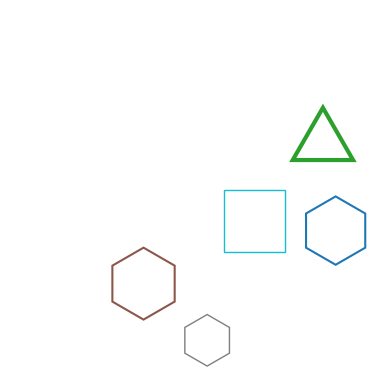[{"shape": "hexagon", "thickness": 1.5, "radius": 0.44, "center": [0.872, 0.401]}, {"shape": "triangle", "thickness": 3, "radius": 0.45, "center": [0.839, 0.63]}, {"shape": "hexagon", "thickness": 1.5, "radius": 0.47, "center": [0.373, 0.263]}, {"shape": "hexagon", "thickness": 1, "radius": 0.33, "center": [0.538, 0.116]}, {"shape": "square", "thickness": 1, "radius": 0.4, "center": [0.662, 0.426]}]